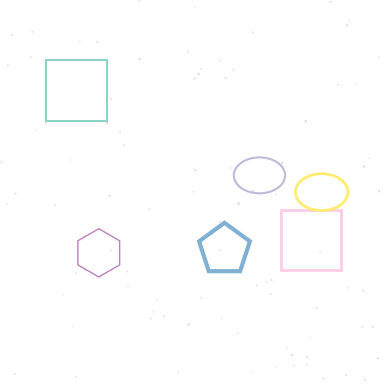[{"shape": "square", "thickness": 1.5, "radius": 0.4, "center": [0.199, 0.765]}, {"shape": "oval", "thickness": 1.5, "radius": 0.33, "center": [0.674, 0.545]}, {"shape": "pentagon", "thickness": 3, "radius": 0.35, "center": [0.583, 0.352]}, {"shape": "square", "thickness": 2, "radius": 0.39, "center": [0.807, 0.377]}, {"shape": "hexagon", "thickness": 1, "radius": 0.31, "center": [0.257, 0.343]}, {"shape": "oval", "thickness": 2, "radius": 0.34, "center": [0.836, 0.501]}]